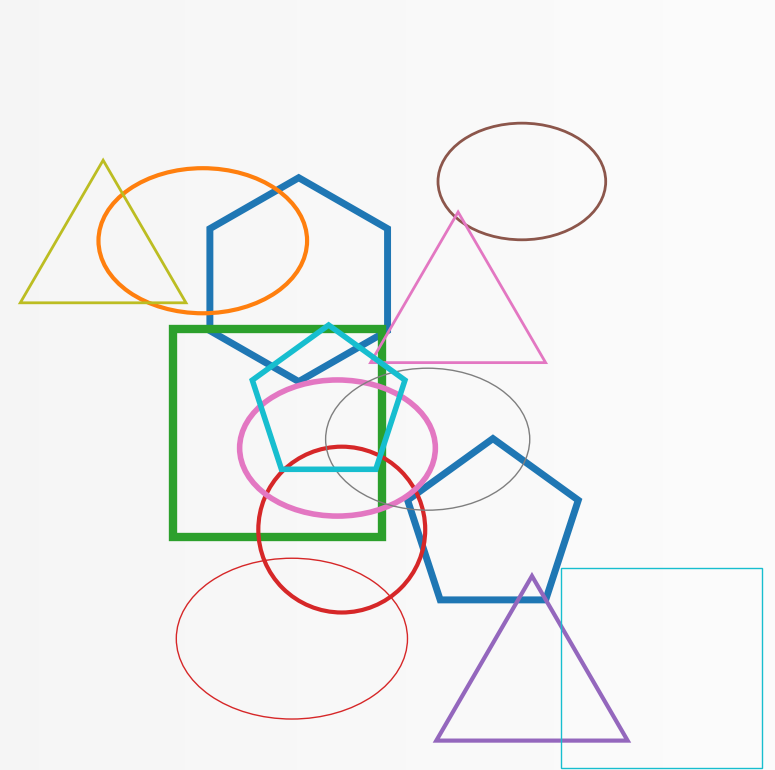[{"shape": "hexagon", "thickness": 2.5, "radius": 0.66, "center": [0.385, 0.637]}, {"shape": "pentagon", "thickness": 2.5, "radius": 0.58, "center": [0.636, 0.315]}, {"shape": "oval", "thickness": 1.5, "radius": 0.67, "center": [0.262, 0.687]}, {"shape": "square", "thickness": 3, "radius": 0.67, "center": [0.358, 0.437]}, {"shape": "oval", "thickness": 0.5, "radius": 0.75, "center": [0.377, 0.171]}, {"shape": "circle", "thickness": 1.5, "radius": 0.54, "center": [0.441, 0.312]}, {"shape": "triangle", "thickness": 1.5, "radius": 0.71, "center": [0.686, 0.109]}, {"shape": "oval", "thickness": 1, "radius": 0.54, "center": [0.673, 0.764]}, {"shape": "oval", "thickness": 2, "radius": 0.63, "center": [0.435, 0.418]}, {"shape": "triangle", "thickness": 1, "radius": 0.65, "center": [0.591, 0.594]}, {"shape": "oval", "thickness": 0.5, "radius": 0.66, "center": [0.552, 0.43]}, {"shape": "triangle", "thickness": 1, "radius": 0.62, "center": [0.133, 0.668]}, {"shape": "square", "thickness": 0.5, "radius": 0.65, "center": [0.854, 0.133]}, {"shape": "pentagon", "thickness": 2, "radius": 0.52, "center": [0.424, 0.474]}]